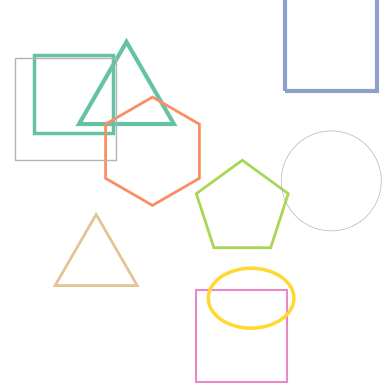[{"shape": "triangle", "thickness": 3, "radius": 0.71, "center": [0.329, 0.749]}, {"shape": "square", "thickness": 2.5, "radius": 0.51, "center": [0.191, 0.755]}, {"shape": "hexagon", "thickness": 2, "radius": 0.7, "center": [0.396, 0.607]}, {"shape": "square", "thickness": 3, "radius": 0.6, "center": [0.859, 0.884]}, {"shape": "square", "thickness": 1.5, "radius": 0.59, "center": [0.627, 0.127]}, {"shape": "pentagon", "thickness": 2, "radius": 0.63, "center": [0.629, 0.458]}, {"shape": "oval", "thickness": 2.5, "radius": 0.56, "center": [0.652, 0.225]}, {"shape": "triangle", "thickness": 2, "radius": 0.62, "center": [0.25, 0.32]}, {"shape": "square", "thickness": 1, "radius": 0.66, "center": [0.17, 0.717]}, {"shape": "circle", "thickness": 0.5, "radius": 0.65, "center": [0.86, 0.53]}]